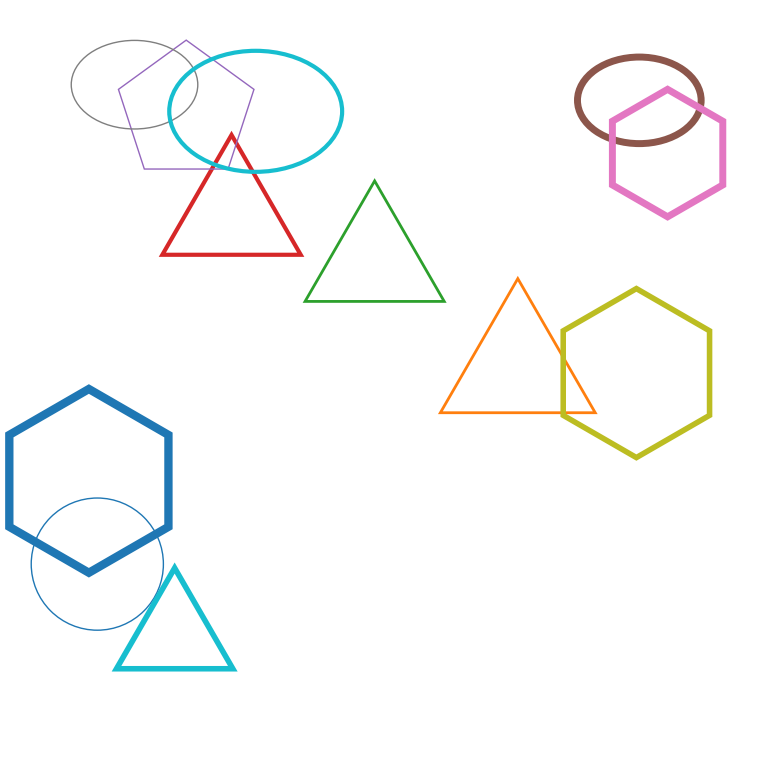[{"shape": "circle", "thickness": 0.5, "radius": 0.43, "center": [0.126, 0.267]}, {"shape": "hexagon", "thickness": 3, "radius": 0.6, "center": [0.115, 0.375]}, {"shape": "triangle", "thickness": 1, "radius": 0.58, "center": [0.672, 0.522]}, {"shape": "triangle", "thickness": 1, "radius": 0.52, "center": [0.487, 0.661]}, {"shape": "triangle", "thickness": 1.5, "radius": 0.52, "center": [0.301, 0.721]}, {"shape": "pentagon", "thickness": 0.5, "radius": 0.46, "center": [0.242, 0.855]}, {"shape": "oval", "thickness": 2.5, "radius": 0.4, "center": [0.83, 0.87]}, {"shape": "hexagon", "thickness": 2.5, "radius": 0.41, "center": [0.867, 0.801]}, {"shape": "oval", "thickness": 0.5, "radius": 0.41, "center": [0.175, 0.89]}, {"shape": "hexagon", "thickness": 2, "radius": 0.55, "center": [0.826, 0.515]}, {"shape": "oval", "thickness": 1.5, "radius": 0.56, "center": [0.332, 0.855]}, {"shape": "triangle", "thickness": 2, "radius": 0.44, "center": [0.227, 0.175]}]